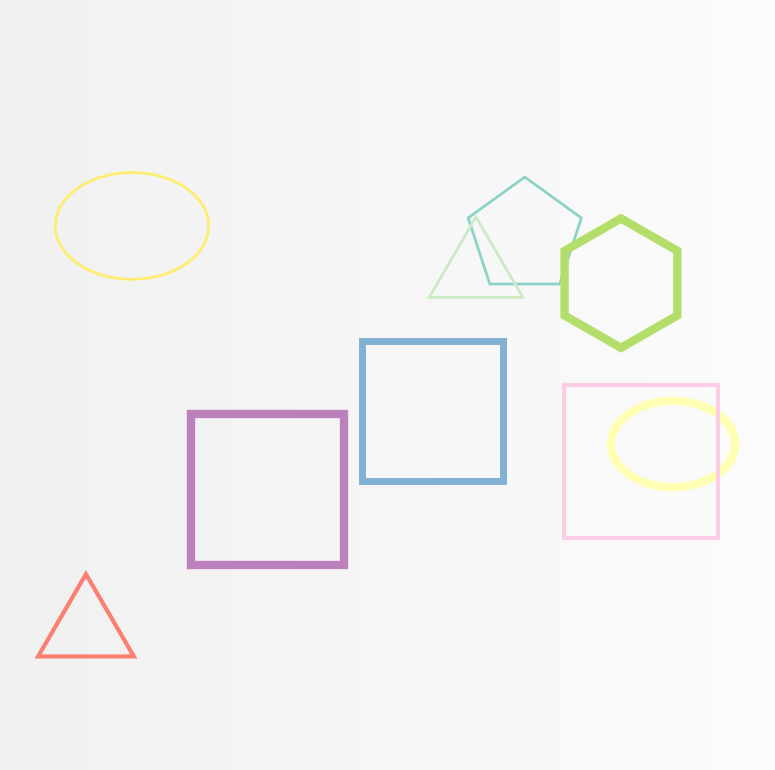[{"shape": "pentagon", "thickness": 1, "radius": 0.38, "center": [0.677, 0.693]}, {"shape": "oval", "thickness": 3, "radius": 0.4, "center": [0.868, 0.423]}, {"shape": "triangle", "thickness": 1.5, "radius": 0.36, "center": [0.111, 0.183]}, {"shape": "square", "thickness": 2.5, "radius": 0.46, "center": [0.558, 0.466]}, {"shape": "hexagon", "thickness": 3, "radius": 0.42, "center": [0.801, 0.632]}, {"shape": "square", "thickness": 1.5, "radius": 0.5, "center": [0.827, 0.401]}, {"shape": "square", "thickness": 3, "radius": 0.49, "center": [0.345, 0.364]}, {"shape": "triangle", "thickness": 1, "radius": 0.35, "center": [0.614, 0.649]}, {"shape": "oval", "thickness": 1, "radius": 0.49, "center": [0.17, 0.707]}]